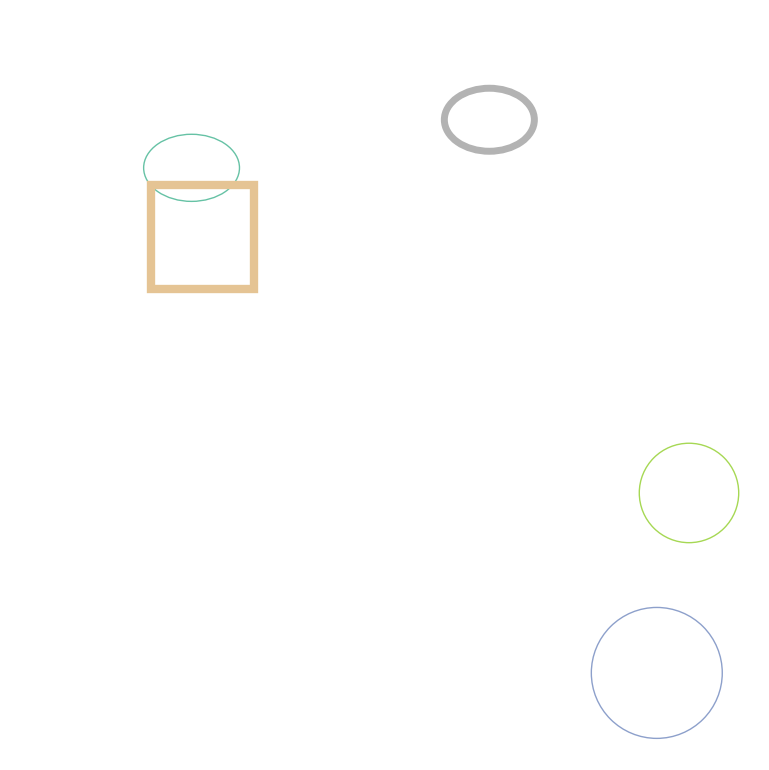[{"shape": "oval", "thickness": 0.5, "radius": 0.31, "center": [0.249, 0.782]}, {"shape": "circle", "thickness": 0.5, "radius": 0.43, "center": [0.853, 0.126]}, {"shape": "circle", "thickness": 0.5, "radius": 0.32, "center": [0.895, 0.36]}, {"shape": "square", "thickness": 3, "radius": 0.33, "center": [0.263, 0.692]}, {"shape": "oval", "thickness": 2.5, "radius": 0.29, "center": [0.636, 0.844]}]